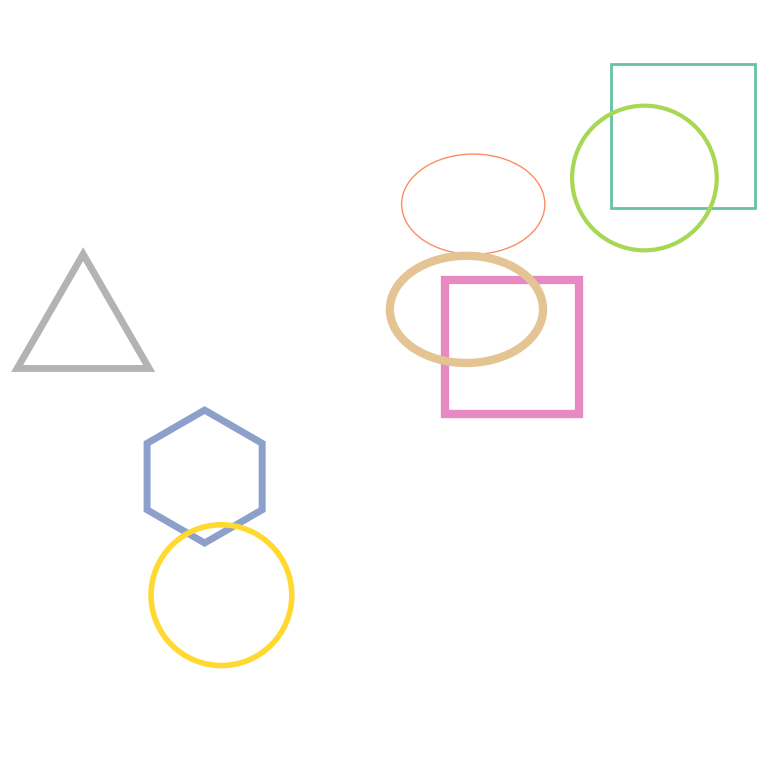[{"shape": "square", "thickness": 1, "radius": 0.47, "center": [0.887, 0.824]}, {"shape": "oval", "thickness": 0.5, "radius": 0.46, "center": [0.615, 0.735]}, {"shape": "hexagon", "thickness": 2.5, "radius": 0.43, "center": [0.266, 0.381]}, {"shape": "square", "thickness": 3, "radius": 0.43, "center": [0.665, 0.549]}, {"shape": "circle", "thickness": 1.5, "radius": 0.47, "center": [0.837, 0.769]}, {"shape": "circle", "thickness": 2, "radius": 0.46, "center": [0.288, 0.227]}, {"shape": "oval", "thickness": 3, "radius": 0.5, "center": [0.606, 0.598]}, {"shape": "triangle", "thickness": 2.5, "radius": 0.49, "center": [0.108, 0.571]}]